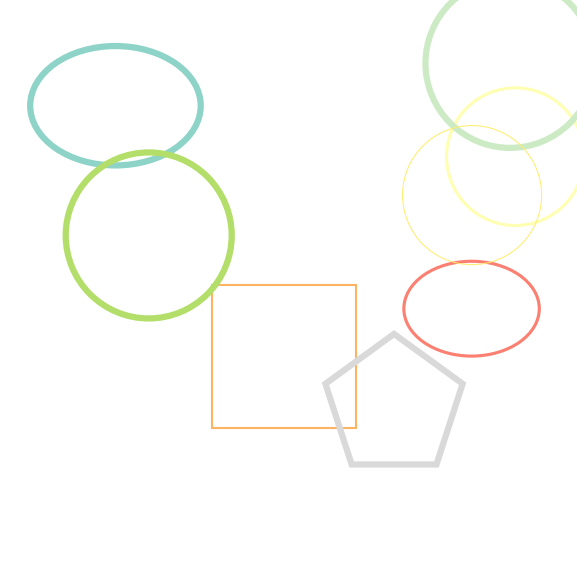[{"shape": "oval", "thickness": 3, "radius": 0.74, "center": [0.2, 0.816]}, {"shape": "circle", "thickness": 1.5, "radius": 0.6, "center": [0.892, 0.728]}, {"shape": "oval", "thickness": 1.5, "radius": 0.59, "center": [0.817, 0.465]}, {"shape": "square", "thickness": 1, "radius": 0.62, "center": [0.491, 0.382]}, {"shape": "circle", "thickness": 3, "radius": 0.72, "center": [0.258, 0.591]}, {"shape": "pentagon", "thickness": 3, "radius": 0.62, "center": [0.682, 0.296]}, {"shape": "circle", "thickness": 3, "radius": 0.73, "center": [0.883, 0.89]}, {"shape": "circle", "thickness": 0.5, "radius": 0.6, "center": [0.817, 0.661]}]